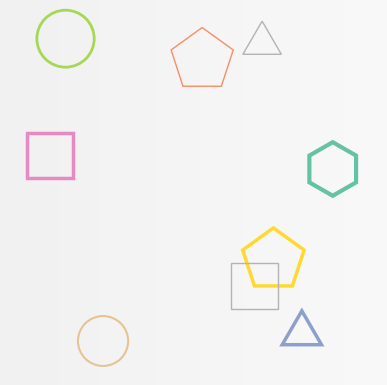[{"shape": "hexagon", "thickness": 3, "radius": 0.35, "center": [0.859, 0.561]}, {"shape": "pentagon", "thickness": 1, "radius": 0.42, "center": [0.522, 0.844]}, {"shape": "triangle", "thickness": 2.5, "radius": 0.29, "center": [0.779, 0.134]}, {"shape": "square", "thickness": 2.5, "radius": 0.3, "center": [0.129, 0.596]}, {"shape": "circle", "thickness": 2, "radius": 0.37, "center": [0.169, 0.9]}, {"shape": "pentagon", "thickness": 2.5, "radius": 0.42, "center": [0.706, 0.325]}, {"shape": "circle", "thickness": 1.5, "radius": 0.32, "center": [0.266, 0.114]}, {"shape": "square", "thickness": 1, "radius": 0.3, "center": [0.657, 0.256]}, {"shape": "triangle", "thickness": 1, "radius": 0.29, "center": [0.676, 0.888]}]